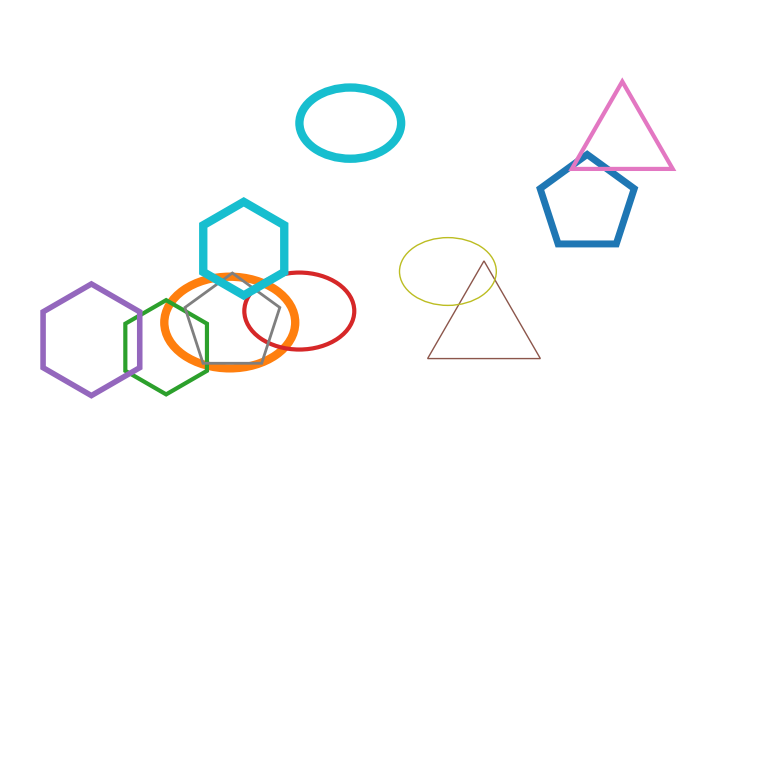[{"shape": "pentagon", "thickness": 2.5, "radius": 0.32, "center": [0.763, 0.735]}, {"shape": "oval", "thickness": 3, "radius": 0.43, "center": [0.298, 0.581]}, {"shape": "hexagon", "thickness": 1.5, "radius": 0.31, "center": [0.216, 0.549]}, {"shape": "oval", "thickness": 1.5, "radius": 0.36, "center": [0.389, 0.596]}, {"shape": "hexagon", "thickness": 2, "radius": 0.36, "center": [0.119, 0.559]}, {"shape": "triangle", "thickness": 0.5, "radius": 0.42, "center": [0.629, 0.577]}, {"shape": "triangle", "thickness": 1.5, "radius": 0.38, "center": [0.808, 0.818]}, {"shape": "pentagon", "thickness": 1, "radius": 0.32, "center": [0.302, 0.581]}, {"shape": "oval", "thickness": 0.5, "radius": 0.31, "center": [0.582, 0.647]}, {"shape": "hexagon", "thickness": 3, "radius": 0.3, "center": [0.317, 0.677]}, {"shape": "oval", "thickness": 3, "radius": 0.33, "center": [0.455, 0.84]}]